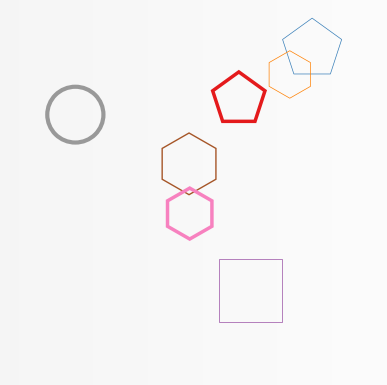[{"shape": "pentagon", "thickness": 2.5, "radius": 0.35, "center": [0.616, 0.742]}, {"shape": "pentagon", "thickness": 0.5, "radius": 0.4, "center": [0.805, 0.873]}, {"shape": "square", "thickness": 0.5, "radius": 0.41, "center": [0.645, 0.245]}, {"shape": "hexagon", "thickness": 0.5, "radius": 0.31, "center": [0.748, 0.807]}, {"shape": "hexagon", "thickness": 1, "radius": 0.4, "center": [0.488, 0.574]}, {"shape": "hexagon", "thickness": 2.5, "radius": 0.33, "center": [0.49, 0.445]}, {"shape": "circle", "thickness": 3, "radius": 0.36, "center": [0.194, 0.702]}]